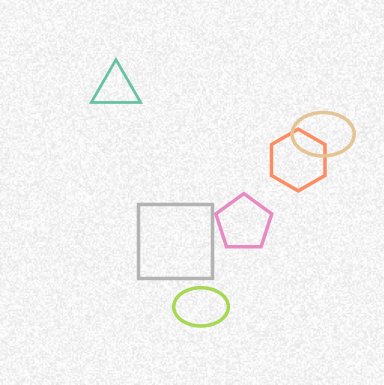[{"shape": "triangle", "thickness": 2, "radius": 0.37, "center": [0.301, 0.771]}, {"shape": "hexagon", "thickness": 2.5, "radius": 0.4, "center": [0.775, 0.584]}, {"shape": "pentagon", "thickness": 2.5, "radius": 0.38, "center": [0.633, 0.421]}, {"shape": "oval", "thickness": 2.5, "radius": 0.35, "center": [0.522, 0.203]}, {"shape": "oval", "thickness": 2.5, "radius": 0.4, "center": [0.839, 0.651]}, {"shape": "square", "thickness": 2.5, "radius": 0.48, "center": [0.454, 0.375]}]